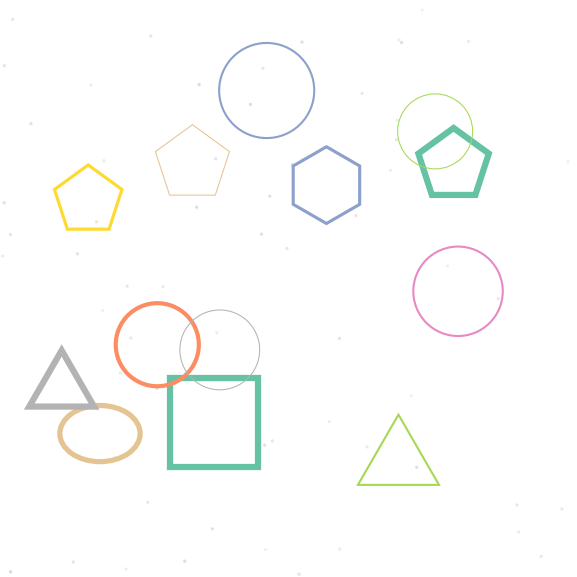[{"shape": "pentagon", "thickness": 3, "radius": 0.32, "center": [0.785, 0.713]}, {"shape": "square", "thickness": 3, "radius": 0.38, "center": [0.37, 0.268]}, {"shape": "circle", "thickness": 2, "radius": 0.36, "center": [0.272, 0.402]}, {"shape": "hexagon", "thickness": 1.5, "radius": 0.33, "center": [0.565, 0.679]}, {"shape": "circle", "thickness": 1, "radius": 0.41, "center": [0.462, 0.842]}, {"shape": "circle", "thickness": 1, "radius": 0.39, "center": [0.793, 0.495]}, {"shape": "triangle", "thickness": 1, "radius": 0.41, "center": [0.69, 0.2]}, {"shape": "circle", "thickness": 0.5, "radius": 0.32, "center": [0.753, 0.772]}, {"shape": "pentagon", "thickness": 1.5, "radius": 0.31, "center": [0.153, 0.652]}, {"shape": "oval", "thickness": 2.5, "radius": 0.35, "center": [0.173, 0.248]}, {"shape": "pentagon", "thickness": 0.5, "radius": 0.34, "center": [0.333, 0.716]}, {"shape": "triangle", "thickness": 3, "radius": 0.32, "center": [0.107, 0.328]}, {"shape": "circle", "thickness": 0.5, "radius": 0.35, "center": [0.381, 0.393]}]